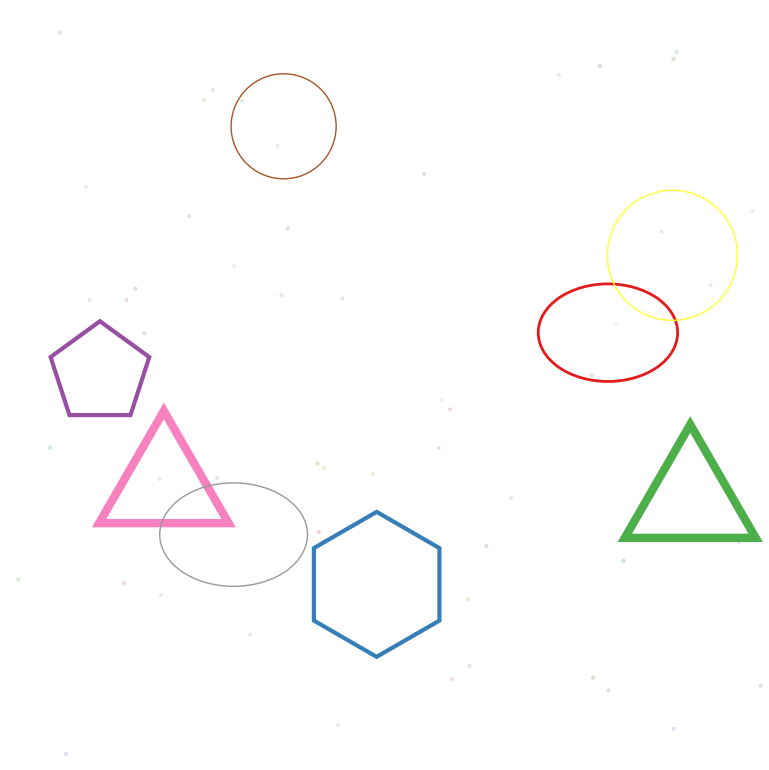[{"shape": "oval", "thickness": 1, "radius": 0.45, "center": [0.79, 0.568]}, {"shape": "hexagon", "thickness": 1.5, "radius": 0.47, "center": [0.489, 0.241]}, {"shape": "triangle", "thickness": 3, "radius": 0.49, "center": [0.896, 0.351]}, {"shape": "pentagon", "thickness": 1.5, "radius": 0.34, "center": [0.13, 0.515]}, {"shape": "circle", "thickness": 0.5, "radius": 0.42, "center": [0.873, 0.668]}, {"shape": "circle", "thickness": 0.5, "radius": 0.34, "center": [0.368, 0.836]}, {"shape": "triangle", "thickness": 3, "radius": 0.49, "center": [0.213, 0.369]}, {"shape": "oval", "thickness": 0.5, "radius": 0.48, "center": [0.303, 0.306]}]